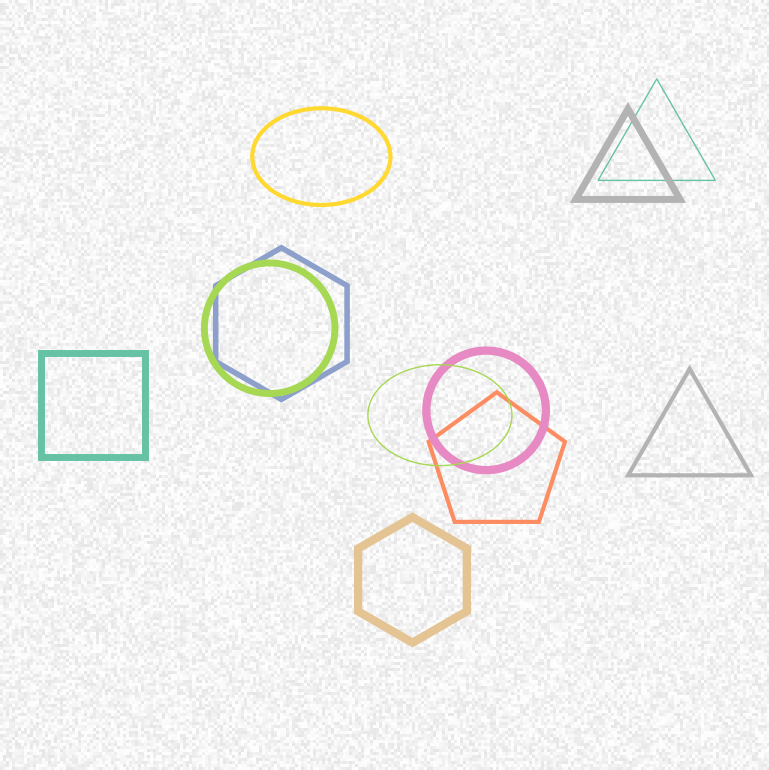[{"shape": "square", "thickness": 2.5, "radius": 0.34, "center": [0.121, 0.474]}, {"shape": "triangle", "thickness": 0.5, "radius": 0.44, "center": [0.853, 0.81]}, {"shape": "pentagon", "thickness": 1.5, "radius": 0.47, "center": [0.645, 0.398]}, {"shape": "hexagon", "thickness": 2, "radius": 0.49, "center": [0.365, 0.58]}, {"shape": "circle", "thickness": 3, "radius": 0.39, "center": [0.631, 0.467]}, {"shape": "circle", "thickness": 2.5, "radius": 0.42, "center": [0.35, 0.574]}, {"shape": "oval", "thickness": 0.5, "radius": 0.47, "center": [0.571, 0.461]}, {"shape": "oval", "thickness": 1.5, "radius": 0.45, "center": [0.417, 0.797]}, {"shape": "hexagon", "thickness": 3, "radius": 0.41, "center": [0.536, 0.247]}, {"shape": "triangle", "thickness": 2.5, "radius": 0.39, "center": [0.816, 0.78]}, {"shape": "triangle", "thickness": 1.5, "radius": 0.46, "center": [0.896, 0.429]}]